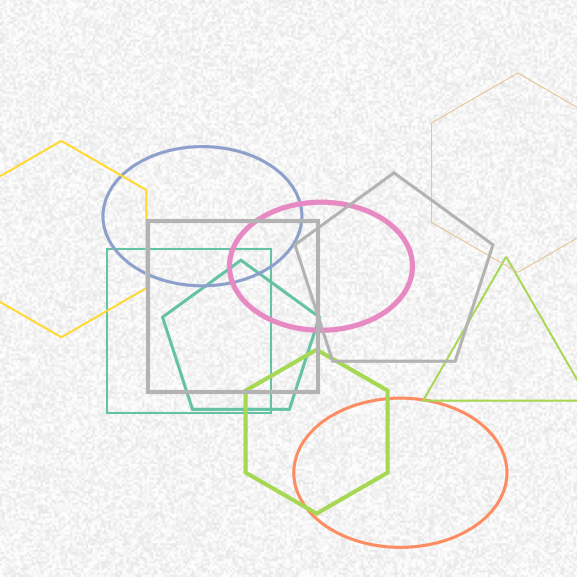[{"shape": "square", "thickness": 1, "radius": 0.71, "center": [0.327, 0.426]}, {"shape": "pentagon", "thickness": 1.5, "radius": 0.71, "center": [0.417, 0.406]}, {"shape": "oval", "thickness": 1.5, "radius": 0.92, "center": [0.693, 0.181]}, {"shape": "oval", "thickness": 1.5, "radius": 0.86, "center": [0.351, 0.625]}, {"shape": "oval", "thickness": 2.5, "radius": 0.79, "center": [0.556, 0.538]}, {"shape": "hexagon", "thickness": 2, "radius": 0.71, "center": [0.548, 0.252]}, {"shape": "triangle", "thickness": 1, "radius": 0.83, "center": [0.876, 0.388]}, {"shape": "hexagon", "thickness": 1, "radius": 0.85, "center": [0.106, 0.585]}, {"shape": "hexagon", "thickness": 0.5, "radius": 0.86, "center": [0.897, 0.7]}, {"shape": "pentagon", "thickness": 1.5, "radius": 0.9, "center": [0.682, 0.52]}, {"shape": "square", "thickness": 2, "radius": 0.74, "center": [0.404, 0.468]}]